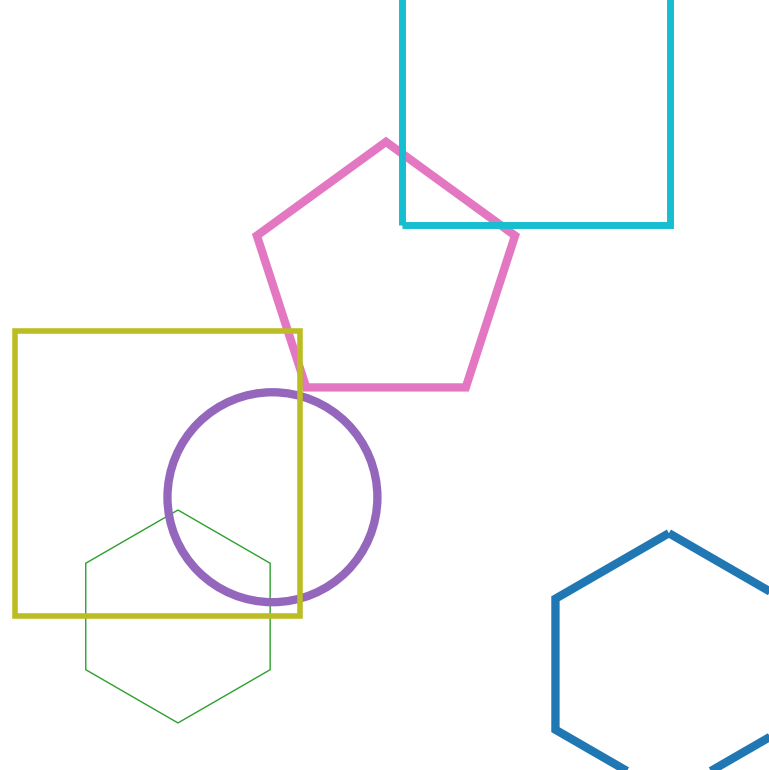[{"shape": "hexagon", "thickness": 3, "radius": 0.85, "center": [0.869, 0.137]}, {"shape": "hexagon", "thickness": 0.5, "radius": 0.69, "center": [0.231, 0.199]}, {"shape": "circle", "thickness": 3, "radius": 0.68, "center": [0.354, 0.354]}, {"shape": "pentagon", "thickness": 3, "radius": 0.88, "center": [0.501, 0.639]}, {"shape": "square", "thickness": 2, "radius": 0.92, "center": [0.204, 0.385]}, {"shape": "square", "thickness": 2.5, "radius": 0.87, "center": [0.696, 0.883]}]